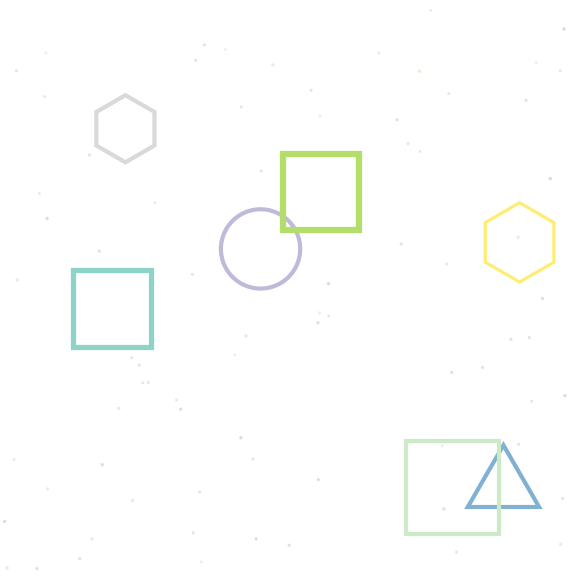[{"shape": "square", "thickness": 2.5, "radius": 0.33, "center": [0.194, 0.464]}, {"shape": "circle", "thickness": 2, "radius": 0.34, "center": [0.451, 0.568]}, {"shape": "triangle", "thickness": 2, "radius": 0.36, "center": [0.872, 0.157]}, {"shape": "square", "thickness": 3, "radius": 0.33, "center": [0.556, 0.667]}, {"shape": "hexagon", "thickness": 2, "radius": 0.29, "center": [0.217, 0.776]}, {"shape": "square", "thickness": 2, "radius": 0.4, "center": [0.784, 0.155]}, {"shape": "hexagon", "thickness": 1.5, "radius": 0.34, "center": [0.9, 0.579]}]